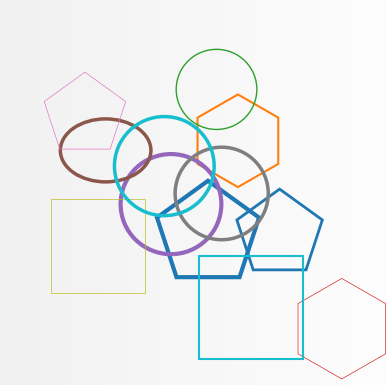[{"shape": "pentagon", "thickness": 3, "radius": 0.69, "center": [0.537, 0.392]}, {"shape": "pentagon", "thickness": 2, "radius": 0.58, "center": [0.722, 0.393]}, {"shape": "hexagon", "thickness": 1.5, "radius": 0.6, "center": [0.614, 0.634]}, {"shape": "circle", "thickness": 1, "radius": 0.52, "center": [0.559, 0.768]}, {"shape": "hexagon", "thickness": 0.5, "radius": 0.65, "center": [0.882, 0.146]}, {"shape": "circle", "thickness": 3, "radius": 0.65, "center": [0.441, 0.47]}, {"shape": "oval", "thickness": 2.5, "radius": 0.58, "center": [0.273, 0.609]}, {"shape": "pentagon", "thickness": 0.5, "radius": 0.55, "center": [0.219, 0.702]}, {"shape": "circle", "thickness": 2.5, "radius": 0.6, "center": [0.572, 0.497]}, {"shape": "square", "thickness": 0.5, "radius": 0.61, "center": [0.253, 0.361]}, {"shape": "circle", "thickness": 2.5, "radius": 0.64, "center": [0.424, 0.569]}, {"shape": "square", "thickness": 1.5, "radius": 0.67, "center": [0.648, 0.201]}]